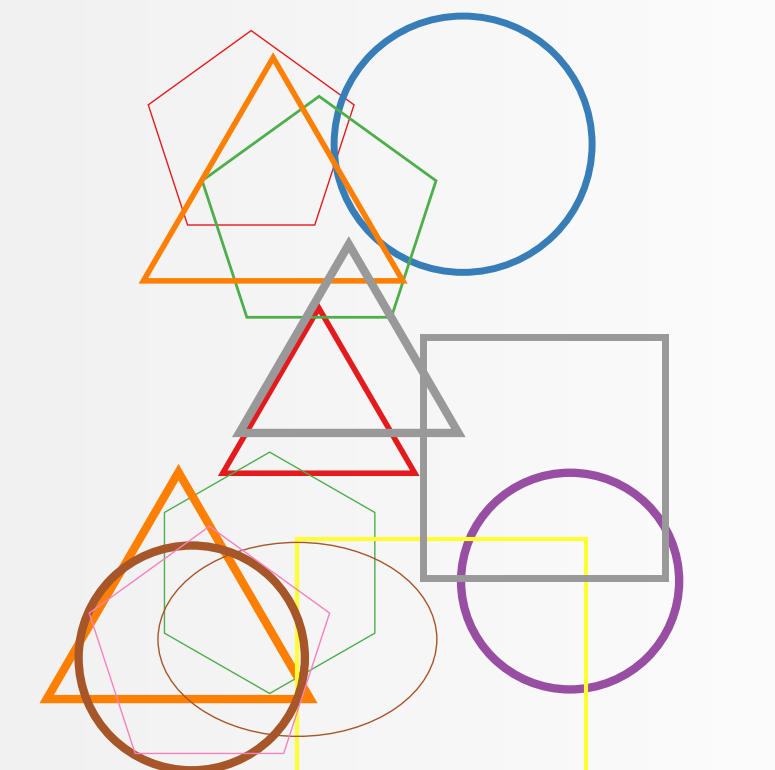[{"shape": "pentagon", "thickness": 0.5, "radius": 0.7, "center": [0.324, 0.821]}, {"shape": "triangle", "thickness": 2, "radius": 0.72, "center": [0.411, 0.457]}, {"shape": "circle", "thickness": 2.5, "radius": 0.83, "center": [0.598, 0.813]}, {"shape": "hexagon", "thickness": 0.5, "radius": 0.78, "center": [0.348, 0.256]}, {"shape": "pentagon", "thickness": 1, "radius": 0.79, "center": [0.412, 0.716]}, {"shape": "circle", "thickness": 3, "radius": 0.7, "center": [0.736, 0.245]}, {"shape": "triangle", "thickness": 3, "radius": 0.98, "center": [0.23, 0.19]}, {"shape": "triangle", "thickness": 2, "radius": 0.97, "center": [0.352, 0.732]}, {"shape": "square", "thickness": 1.5, "radius": 0.93, "center": [0.57, 0.113]}, {"shape": "oval", "thickness": 0.5, "radius": 0.9, "center": [0.384, 0.17]}, {"shape": "circle", "thickness": 3, "radius": 0.73, "center": [0.247, 0.146]}, {"shape": "pentagon", "thickness": 0.5, "radius": 0.82, "center": [0.27, 0.153]}, {"shape": "square", "thickness": 2.5, "radius": 0.78, "center": [0.702, 0.406]}, {"shape": "triangle", "thickness": 3, "radius": 0.82, "center": [0.45, 0.519]}]